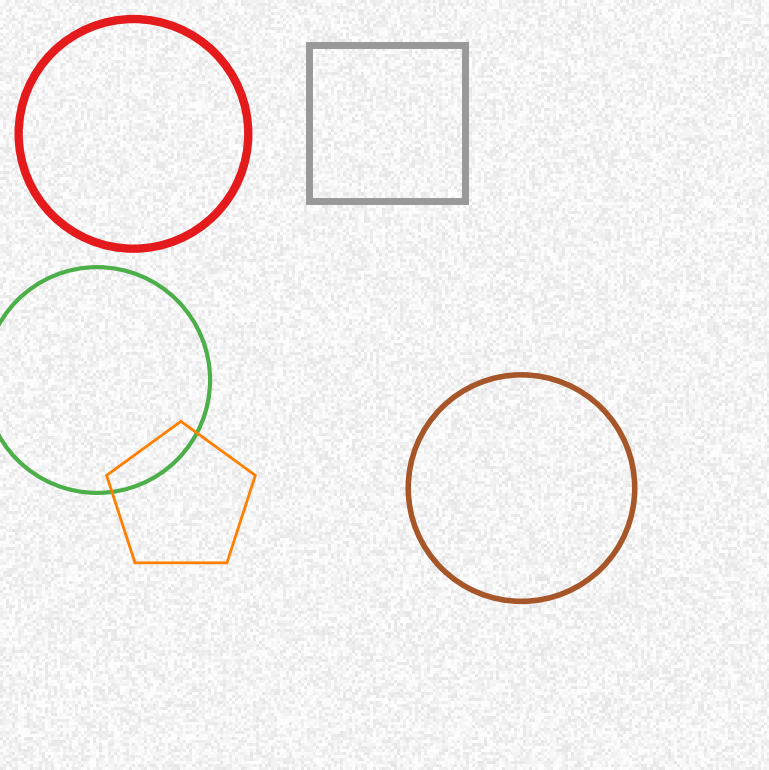[{"shape": "circle", "thickness": 3, "radius": 0.75, "center": [0.173, 0.826]}, {"shape": "circle", "thickness": 1.5, "radius": 0.73, "center": [0.126, 0.506]}, {"shape": "pentagon", "thickness": 1, "radius": 0.51, "center": [0.235, 0.351]}, {"shape": "circle", "thickness": 2, "radius": 0.74, "center": [0.677, 0.366]}, {"shape": "square", "thickness": 2.5, "radius": 0.51, "center": [0.502, 0.84]}]